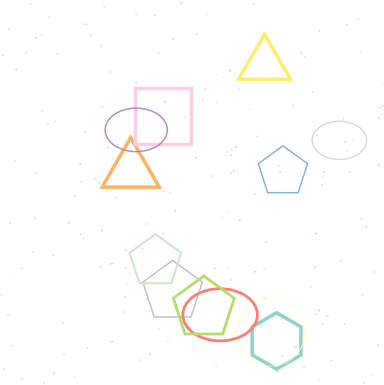[{"shape": "hexagon", "thickness": 2.5, "radius": 0.37, "center": [0.718, 0.114]}, {"shape": "circle", "thickness": 0.5, "radius": 0.44, "center": [0.704, 0.137]}, {"shape": "pentagon", "thickness": 1, "radius": 0.41, "center": [0.448, 0.242]}, {"shape": "oval", "thickness": 2, "radius": 0.48, "center": [0.572, 0.182]}, {"shape": "pentagon", "thickness": 1, "radius": 0.34, "center": [0.735, 0.554]}, {"shape": "triangle", "thickness": 2.5, "radius": 0.43, "center": [0.339, 0.557]}, {"shape": "pentagon", "thickness": 2, "radius": 0.42, "center": [0.529, 0.2]}, {"shape": "square", "thickness": 2.5, "radius": 0.36, "center": [0.424, 0.698]}, {"shape": "oval", "thickness": 1, "radius": 0.35, "center": [0.881, 0.635]}, {"shape": "oval", "thickness": 1, "radius": 0.4, "center": [0.354, 0.663]}, {"shape": "pentagon", "thickness": 1.5, "radius": 0.35, "center": [0.404, 0.321]}, {"shape": "triangle", "thickness": 2.5, "radius": 0.39, "center": [0.687, 0.833]}]